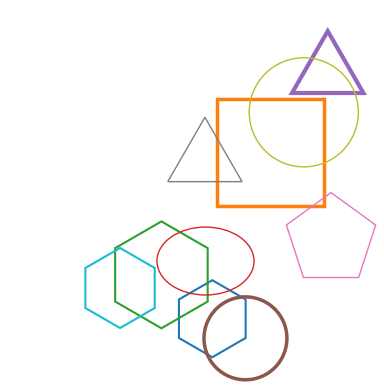[{"shape": "hexagon", "thickness": 1.5, "radius": 0.5, "center": [0.551, 0.172]}, {"shape": "square", "thickness": 2.5, "radius": 0.7, "center": [0.703, 0.604]}, {"shape": "hexagon", "thickness": 1.5, "radius": 0.69, "center": [0.419, 0.286]}, {"shape": "oval", "thickness": 1, "radius": 0.63, "center": [0.534, 0.322]}, {"shape": "triangle", "thickness": 3, "radius": 0.54, "center": [0.851, 0.812]}, {"shape": "circle", "thickness": 2.5, "radius": 0.54, "center": [0.638, 0.121]}, {"shape": "pentagon", "thickness": 1, "radius": 0.61, "center": [0.86, 0.378]}, {"shape": "triangle", "thickness": 1, "radius": 0.56, "center": [0.532, 0.584]}, {"shape": "circle", "thickness": 1, "radius": 0.71, "center": [0.789, 0.708]}, {"shape": "hexagon", "thickness": 1.5, "radius": 0.52, "center": [0.312, 0.252]}]